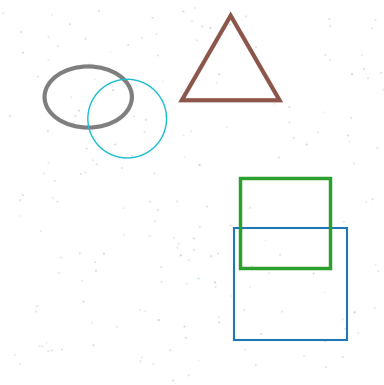[{"shape": "square", "thickness": 1.5, "radius": 0.73, "center": [0.755, 0.262]}, {"shape": "square", "thickness": 2.5, "radius": 0.58, "center": [0.741, 0.421]}, {"shape": "triangle", "thickness": 3, "radius": 0.73, "center": [0.599, 0.813]}, {"shape": "oval", "thickness": 3, "radius": 0.57, "center": [0.229, 0.748]}, {"shape": "circle", "thickness": 1, "radius": 0.51, "center": [0.33, 0.692]}]